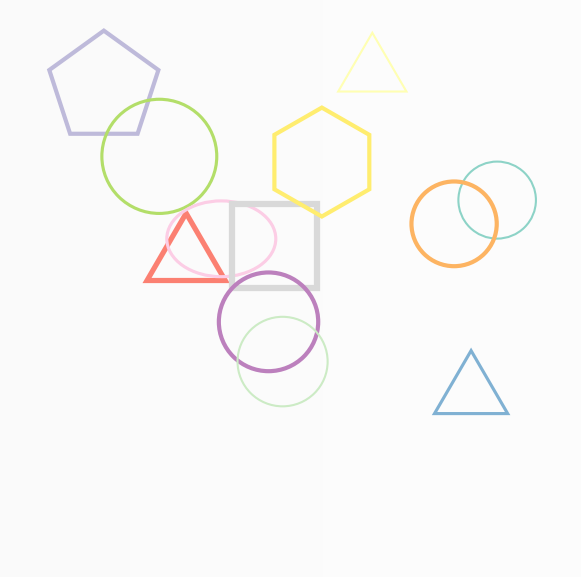[{"shape": "circle", "thickness": 1, "radius": 0.33, "center": [0.855, 0.653]}, {"shape": "triangle", "thickness": 1, "radius": 0.34, "center": [0.641, 0.875]}, {"shape": "pentagon", "thickness": 2, "radius": 0.49, "center": [0.179, 0.847]}, {"shape": "triangle", "thickness": 2.5, "radius": 0.39, "center": [0.32, 0.552]}, {"shape": "triangle", "thickness": 1.5, "radius": 0.36, "center": [0.81, 0.319]}, {"shape": "circle", "thickness": 2, "radius": 0.37, "center": [0.781, 0.612]}, {"shape": "circle", "thickness": 1.5, "radius": 0.49, "center": [0.274, 0.728]}, {"shape": "oval", "thickness": 1.5, "radius": 0.47, "center": [0.381, 0.586]}, {"shape": "square", "thickness": 3, "radius": 0.37, "center": [0.472, 0.573]}, {"shape": "circle", "thickness": 2, "radius": 0.43, "center": [0.462, 0.442]}, {"shape": "circle", "thickness": 1, "radius": 0.39, "center": [0.486, 0.373]}, {"shape": "hexagon", "thickness": 2, "radius": 0.47, "center": [0.554, 0.719]}]